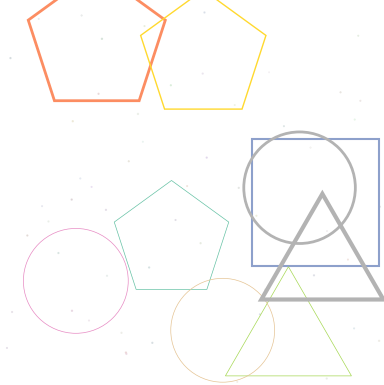[{"shape": "pentagon", "thickness": 0.5, "radius": 0.78, "center": [0.445, 0.375]}, {"shape": "pentagon", "thickness": 2, "radius": 0.94, "center": [0.251, 0.89]}, {"shape": "square", "thickness": 1.5, "radius": 0.82, "center": [0.819, 0.475]}, {"shape": "circle", "thickness": 0.5, "radius": 0.68, "center": [0.197, 0.27]}, {"shape": "triangle", "thickness": 0.5, "radius": 0.95, "center": [0.749, 0.118]}, {"shape": "pentagon", "thickness": 1, "radius": 0.86, "center": [0.528, 0.855]}, {"shape": "circle", "thickness": 0.5, "radius": 0.67, "center": [0.578, 0.142]}, {"shape": "circle", "thickness": 2, "radius": 0.72, "center": [0.778, 0.512]}, {"shape": "triangle", "thickness": 3, "radius": 0.91, "center": [0.837, 0.314]}]